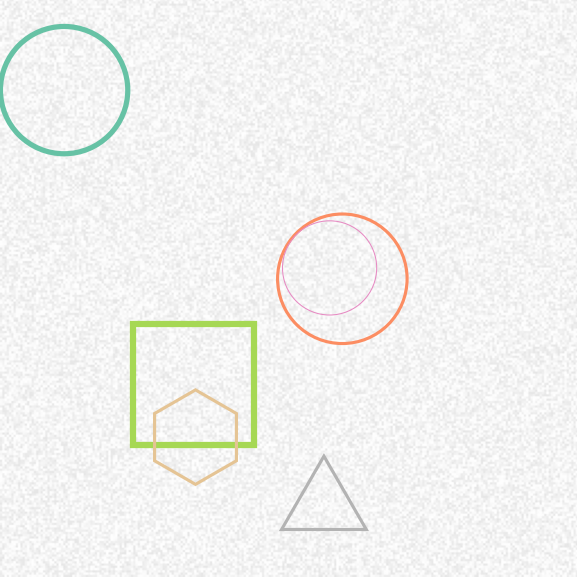[{"shape": "circle", "thickness": 2.5, "radius": 0.55, "center": [0.111, 0.843]}, {"shape": "circle", "thickness": 1.5, "radius": 0.56, "center": [0.593, 0.516]}, {"shape": "circle", "thickness": 0.5, "radius": 0.41, "center": [0.571, 0.535]}, {"shape": "square", "thickness": 3, "radius": 0.52, "center": [0.336, 0.334]}, {"shape": "hexagon", "thickness": 1.5, "radius": 0.41, "center": [0.339, 0.242]}, {"shape": "triangle", "thickness": 1.5, "radius": 0.42, "center": [0.561, 0.125]}]